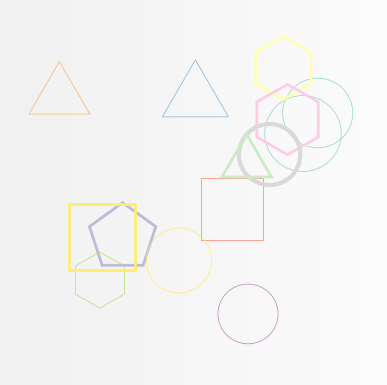[{"shape": "circle", "thickness": 0.5, "radius": 0.49, "center": [0.782, 0.653]}, {"shape": "circle", "thickness": 0.5, "radius": 0.45, "center": [0.82, 0.706]}, {"shape": "hexagon", "thickness": 2, "radius": 0.41, "center": [0.731, 0.824]}, {"shape": "pentagon", "thickness": 2, "radius": 0.45, "center": [0.316, 0.384]}, {"shape": "square", "thickness": 0.5, "radius": 0.4, "center": [0.598, 0.458]}, {"shape": "triangle", "thickness": 0.5, "radius": 0.49, "center": [0.504, 0.746]}, {"shape": "triangle", "thickness": 0.5, "radius": 0.45, "center": [0.153, 0.749]}, {"shape": "hexagon", "thickness": 0.5, "radius": 0.36, "center": [0.258, 0.273]}, {"shape": "hexagon", "thickness": 2, "radius": 0.46, "center": [0.742, 0.689]}, {"shape": "circle", "thickness": 3, "radius": 0.4, "center": [0.696, 0.599]}, {"shape": "circle", "thickness": 0.5, "radius": 0.39, "center": [0.64, 0.185]}, {"shape": "triangle", "thickness": 2, "radius": 0.37, "center": [0.637, 0.577]}, {"shape": "square", "thickness": 2, "radius": 0.43, "center": [0.263, 0.384]}, {"shape": "circle", "thickness": 0.5, "radius": 0.42, "center": [0.462, 0.323]}]